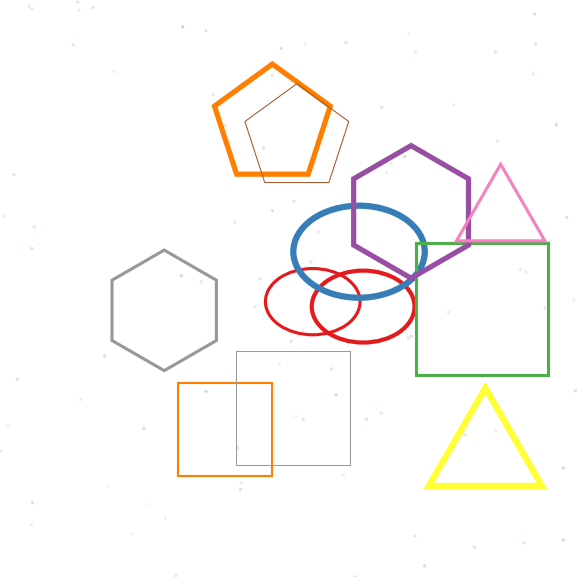[{"shape": "oval", "thickness": 2, "radius": 0.44, "center": [0.629, 0.468]}, {"shape": "oval", "thickness": 1.5, "radius": 0.41, "center": [0.542, 0.477]}, {"shape": "oval", "thickness": 3, "radius": 0.57, "center": [0.622, 0.563]}, {"shape": "square", "thickness": 1.5, "radius": 0.57, "center": [0.834, 0.464]}, {"shape": "hexagon", "thickness": 2.5, "radius": 0.57, "center": [0.712, 0.632]}, {"shape": "pentagon", "thickness": 2.5, "radius": 0.53, "center": [0.472, 0.783]}, {"shape": "square", "thickness": 1, "radius": 0.4, "center": [0.39, 0.256]}, {"shape": "triangle", "thickness": 3, "radius": 0.57, "center": [0.84, 0.214]}, {"shape": "pentagon", "thickness": 0.5, "radius": 0.47, "center": [0.514, 0.76]}, {"shape": "triangle", "thickness": 1.5, "radius": 0.44, "center": [0.867, 0.626]}, {"shape": "hexagon", "thickness": 1.5, "radius": 0.52, "center": [0.284, 0.462]}, {"shape": "square", "thickness": 0.5, "radius": 0.49, "center": [0.507, 0.293]}]